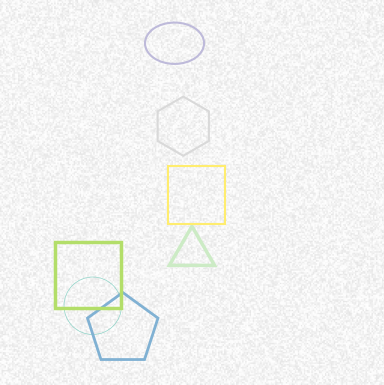[{"shape": "circle", "thickness": 0.5, "radius": 0.37, "center": [0.241, 0.206]}, {"shape": "oval", "thickness": 1.5, "radius": 0.38, "center": [0.453, 0.888]}, {"shape": "pentagon", "thickness": 2, "radius": 0.48, "center": [0.319, 0.144]}, {"shape": "square", "thickness": 2.5, "radius": 0.43, "center": [0.228, 0.286]}, {"shape": "hexagon", "thickness": 1.5, "radius": 0.38, "center": [0.476, 0.672]}, {"shape": "triangle", "thickness": 2.5, "radius": 0.34, "center": [0.499, 0.345]}, {"shape": "square", "thickness": 1.5, "radius": 0.37, "center": [0.511, 0.493]}]